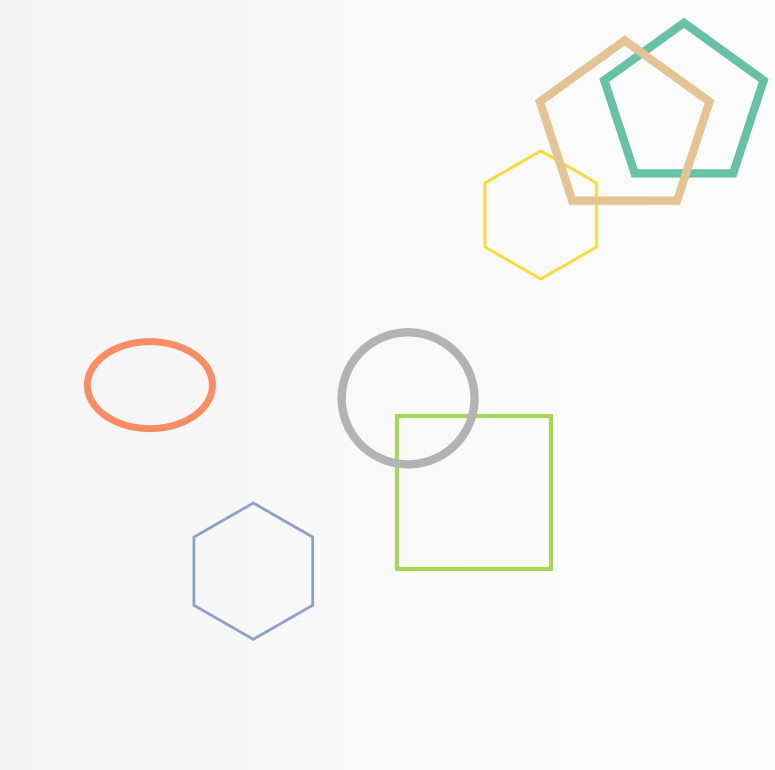[{"shape": "pentagon", "thickness": 3, "radius": 0.54, "center": [0.883, 0.862]}, {"shape": "oval", "thickness": 2.5, "radius": 0.4, "center": [0.193, 0.5]}, {"shape": "hexagon", "thickness": 1, "radius": 0.44, "center": [0.327, 0.258]}, {"shape": "square", "thickness": 1.5, "radius": 0.5, "center": [0.611, 0.361]}, {"shape": "hexagon", "thickness": 1, "radius": 0.42, "center": [0.698, 0.721]}, {"shape": "pentagon", "thickness": 3, "radius": 0.58, "center": [0.806, 0.832]}, {"shape": "circle", "thickness": 3, "radius": 0.43, "center": [0.527, 0.483]}]